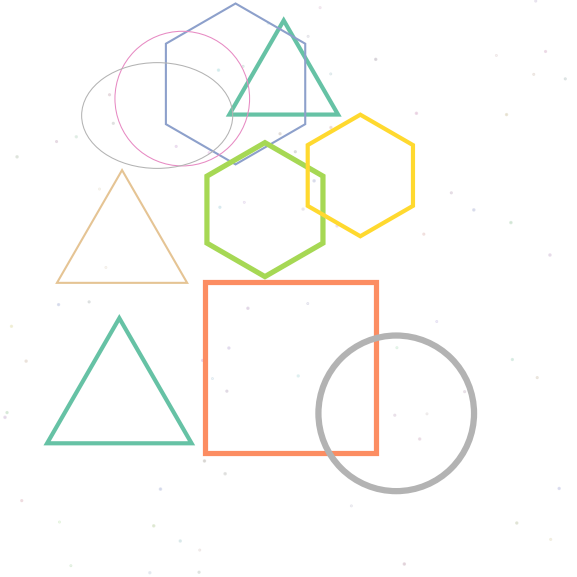[{"shape": "triangle", "thickness": 2, "radius": 0.54, "center": [0.491, 0.855]}, {"shape": "triangle", "thickness": 2, "radius": 0.72, "center": [0.207, 0.304]}, {"shape": "square", "thickness": 2.5, "radius": 0.74, "center": [0.502, 0.363]}, {"shape": "hexagon", "thickness": 1, "radius": 0.7, "center": [0.408, 0.854]}, {"shape": "circle", "thickness": 0.5, "radius": 0.58, "center": [0.316, 0.828]}, {"shape": "hexagon", "thickness": 2.5, "radius": 0.58, "center": [0.459, 0.636]}, {"shape": "hexagon", "thickness": 2, "radius": 0.53, "center": [0.624, 0.695]}, {"shape": "triangle", "thickness": 1, "radius": 0.65, "center": [0.211, 0.574]}, {"shape": "circle", "thickness": 3, "radius": 0.67, "center": [0.686, 0.283]}, {"shape": "oval", "thickness": 0.5, "radius": 0.65, "center": [0.272, 0.799]}]